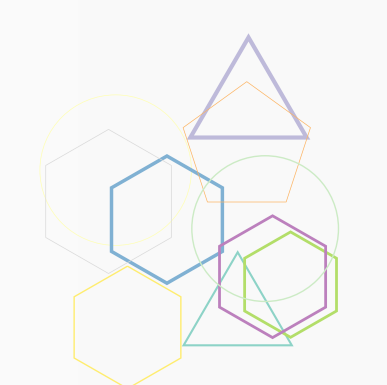[{"shape": "triangle", "thickness": 1.5, "radius": 0.81, "center": [0.613, 0.184]}, {"shape": "circle", "thickness": 0.5, "radius": 0.98, "center": [0.298, 0.558]}, {"shape": "triangle", "thickness": 3, "radius": 0.87, "center": [0.641, 0.729]}, {"shape": "hexagon", "thickness": 2.5, "radius": 0.83, "center": [0.431, 0.43]}, {"shape": "pentagon", "thickness": 0.5, "radius": 0.86, "center": [0.637, 0.615]}, {"shape": "hexagon", "thickness": 2, "radius": 0.68, "center": [0.75, 0.261]}, {"shape": "hexagon", "thickness": 0.5, "radius": 0.94, "center": [0.28, 0.477]}, {"shape": "hexagon", "thickness": 2, "radius": 0.79, "center": [0.703, 0.281]}, {"shape": "circle", "thickness": 1, "radius": 0.95, "center": [0.684, 0.406]}, {"shape": "hexagon", "thickness": 1, "radius": 0.79, "center": [0.329, 0.15]}]